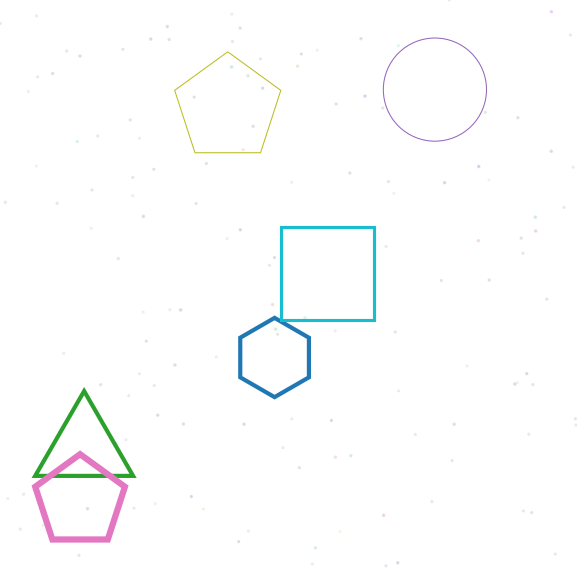[{"shape": "hexagon", "thickness": 2, "radius": 0.34, "center": [0.475, 0.38]}, {"shape": "triangle", "thickness": 2, "radius": 0.49, "center": [0.146, 0.224]}, {"shape": "circle", "thickness": 0.5, "radius": 0.45, "center": [0.753, 0.844]}, {"shape": "pentagon", "thickness": 3, "radius": 0.41, "center": [0.139, 0.131]}, {"shape": "pentagon", "thickness": 0.5, "radius": 0.48, "center": [0.394, 0.813]}, {"shape": "square", "thickness": 1.5, "radius": 0.4, "center": [0.567, 0.525]}]